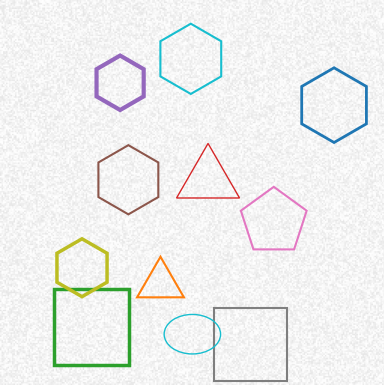[{"shape": "hexagon", "thickness": 2, "radius": 0.49, "center": [0.868, 0.727]}, {"shape": "triangle", "thickness": 1.5, "radius": 0.35, "center": [0.417, 0.263]}, {"shape": "square", "thickness": 2.5, "radius": 0.49, "center": [0.238, 0.151]}, {"shape": "triangle", "thickness": 1, "radius": 0.47, "center": [0.54, 0.533]}, {"shape": "hexagon", "thickness": 3, "radius": 0.35, "center": [0.312, 0.785]}, {"shape": "hexagon", "thickness": 1.5, "radius": 0.45, "center": [0.333, 0.533]}, {"shape": "pentagon", "thickness": 1.5, "radius": 0.45, "center": [0.711, 0.425]}, {"shape": "square", "thickness": 1.5, "radius": 0.48, "center": [0.651, 0.106]}, {"shape": "hexagon", "thickness": 2.5, "radius": 0.38, "center": [0.213, 0.305]}, {"shape": "hexagon", "thickness": 1.5, "radius": 0.46, "center": [0.496, 0.847]}, {"shape": "oval", "thickness": 1, "radius": 0.37, "center": [0.5, 0.132]}]